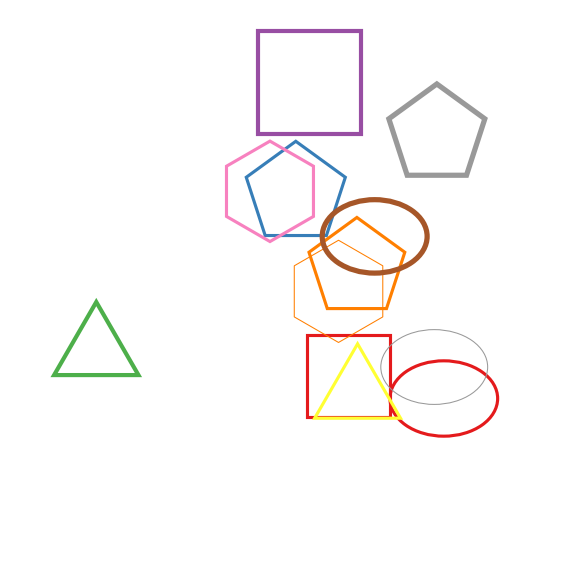[{"shape": "oval", "thickness": 1.5, "radius": 0.47, "center": [0.769, 0.309]}, {"shape": "square", "thickness": 1.5, "radius": 0.36, "center": [0.604, 0.348]}, {"shape": "pentagon", "thickness": 1.5, "radius": 0.45, "center": [0.512, 0.664]}, {"shape": "triangle", "thickness": 2, "radius": 0.42, "center": [0.167, 0.392]}, {"shape": "square", "thickness": 2, "radius": 0.45, "center": [0.536, 0.856]}, {"shape": "hexagon", "thickness": 0.5, "radius": 0.44, "center": [0.586, 0.495]}, {"shape": "pentagon", "thickness": 1.5, "radius": 0.44, "center": [0.618, 0.535]}, {"shape": "triangle", "thickness": 1.5, "radius": 0.43, "center": [0.619, 0.318]}, {"shape": "oval", "thickness": 2.5, "radius": 0.45, "center": [0.649, 0.59]}, {"shape": "hexagon", "thickness": 1.5, "radius": 0.43, "center": [0.467, 0.668]}, {"shape": "oval", "thickness": 0.5, "radius": 0.46, "center": [0.752, 0.364]}, {"shape": "pentagon", "thickness": 2.5, "radius": 0.44, "center": [0.756, 0.766]}]